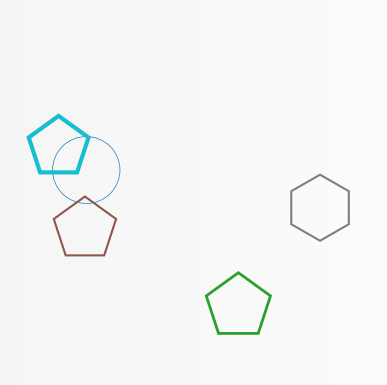[{"shape": "circle", "thickness": 0.5, "radius": 0.43, "center": [0.223, 0.558]}, {"shape": "pentagon", "thickness": 2, "radius": 0.44, "center": [0.615, 0.204]}, {"shape": "pentagon", "thickness": 1.5, "radius": 0.42, "center": [0.219, 0.405]}, {"shape": "hexagon", "thickness": 1.5, "radius": 0.43, "center": [0.826, 0.461]}, {"shape": "pentagon", "thickness": 3, "radius": 0.41, "center": [0.151, 0.618]}]